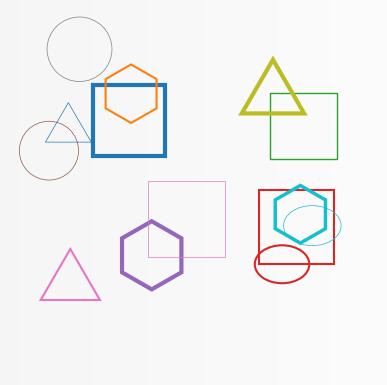[{"shape": "triangle", "thickness": 0.5, "radius": 0.34, "center": [0.176, 0.665]}, {"shape": "square", "thickness": 3, "radius": 0.46, "center": [0.334, 0.688]}, {"shape": "hexagon", "thickness": 1.5, "radius": 0.38, "center": [0.338, 0.757]}, {"shape": "square", "thickness": 1, "radius": 0.43, "center": [0.783, 0.673]}, {"shape": "square", "thickness": 1.5, "radius": 0.48, "center": [0.765, 0.411]}, {"shape": "oval", "thickness": 1.5, "radius": 0.35, "center": [0.728, 0.314]}, {"shape": "hexagon", "thickness": 3, "radius": 0.44, "center": [0.392, 0.337]}, {"shape": "circle", "thickness": 0.5, "radius": 0.38, "center": [0.126, 0.609]}, {"shape": "triangle", "thickness": 1.5, "radius": 0.44, "center": [0.181, 0.265]}, {"shape": "square", "thickness": 0.5, "radius": 0.49, "center": [0.481, 0.431]}, {"shape": "circle", "thickness": 0.5, "radius": 0.42, "center": [0.205, 0.872]}, {"shape": "triangle", "thickness": 3, "radius": 0.46, "center": [0.704, 0.752]}, {"shape": "hexagon", "thickness": 2.5, "radius": 0.37, "center": [0.775, 0.443]}, {"shape": "oval", "thickness": 0.5, "radius": 0.37, "center": [0.806, 0.414]}]